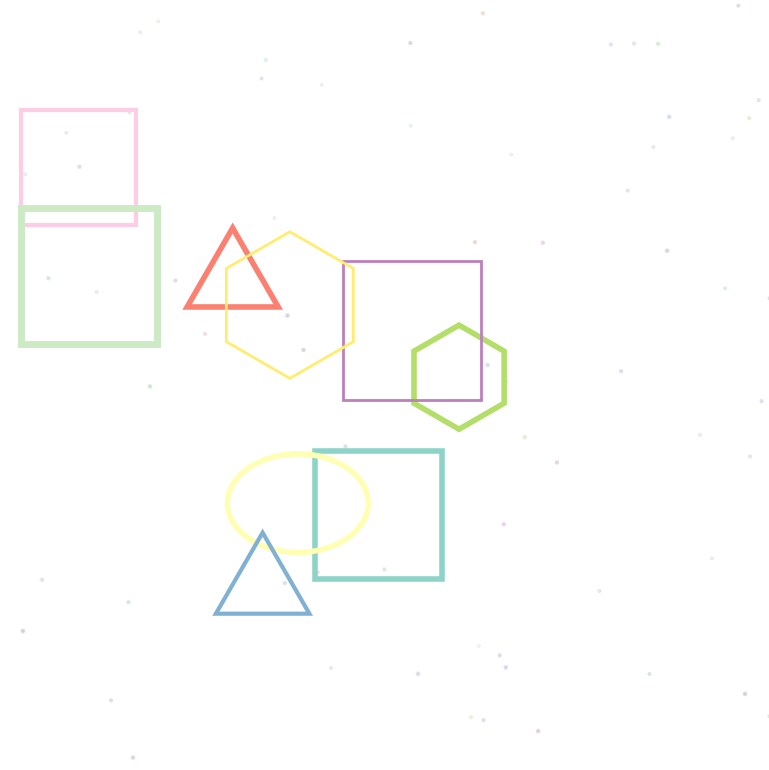[{"shape": "square", "thickness": 2, "radius": 0.41, "center": [0.491, 0.331]}, {"shape": "oval", "thickness": 2, "radius": 0.46, "center": [0.387, 0.347]}, {"shape": "triangle", "thickness": 2, "radius": 0.34, "center": [0.302, 0.635]}, {"shape": "triangle", "thickness": 1.5, "radius": 0.35, "center": [0.341, 0.238]}, {"shape": "hexagon", "thickness": 2, "radius": 0.34, "center": [0.596, 0.51]}, {"shape": "square", "thickness": 1.5, "radius": 0.37, "center": [0.102, 0.782]}, {"shape": "square", "thickness": 1, "radius": 0.45, "center": [0.535, 0.571]}, {"shape": "square", "thickness": 2.5, "radius": 0.44, "center": [0.116, 0.642]}, {"shape": "hexagon", "thickness": 1, "radius": 0.48, "center": [0.376, 0.604]}]